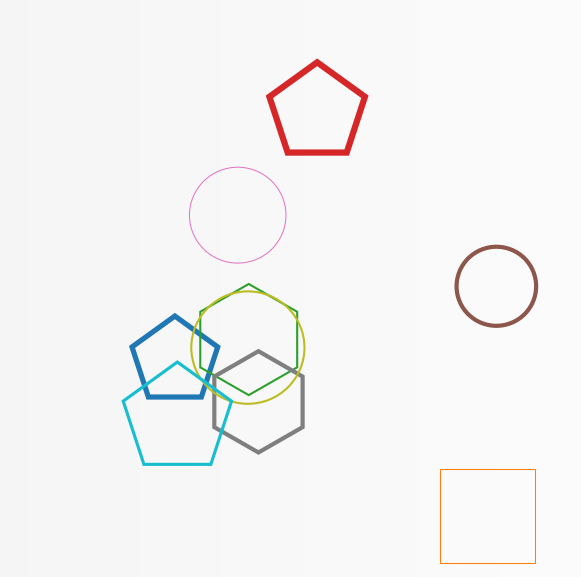[{"shape": "pentagon", "thickness": 2.5, "radius": 0.39, "center": [0.301, 0.374]}, {"shape": "square", "thickness": 0.5, "radius": 0.41, "center": [0.838, 0.105]}, {"shape": "hexagon", "thickness": 1, "radius": 0.48, "center": [0.428, 0.411]}, {"shape": "pentagon", "thickness": 3, "radius": 0.43, "center": [0.546, 0.805]}, {"shape": "circle", "thickness": 2, "radius": 0.34, "center": [0.854, 0.503]}, {"shape": "circle", "thickness": 0.5, "radius": 0.42, "center": [0.409, 0.627]}, {"shape": "hexagon", "thickness": 2, "radius": 0.44, "center": [0.445, 0.303]}, {"shape": "circle", "thickness": 1, "radius": 0.49, "center": [0.426, 0.397]}, {"shape": "pentagon", "thickness": 1.5, "radius": 0.49, "center": [0.305, 0.274]}]